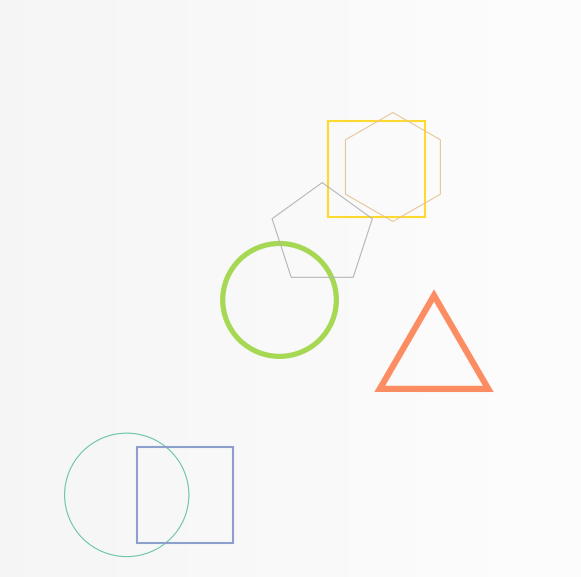[{"shape": "circle", "thickness": 0.5, "radius": 0.53, "center": [0.218, 0.142]}, {"shape": "triangle", "thickness": 3, "radius": 0.54, "center": [0.747, 0.38]}, {"shape": "square", "thickness": 1, "radius": 0.41, "center": [0.319, 0.143]}, {"shape": "circle", "thickness": 2.5, "radius": 0.49, "center": [0.481, 0.48]}, {"shape": "square", "thickness": 1, "radius": 0.41, "center": [0.648, 0.706]}, {"shape": "hexagon", "thickness": 0.5, "radius": 0.47, "center": [0.676, 0.71]}, {"shape": "pentagon", "thickness": 0.5, "radius": 0.45, "center": [0.554, 0.592]}]